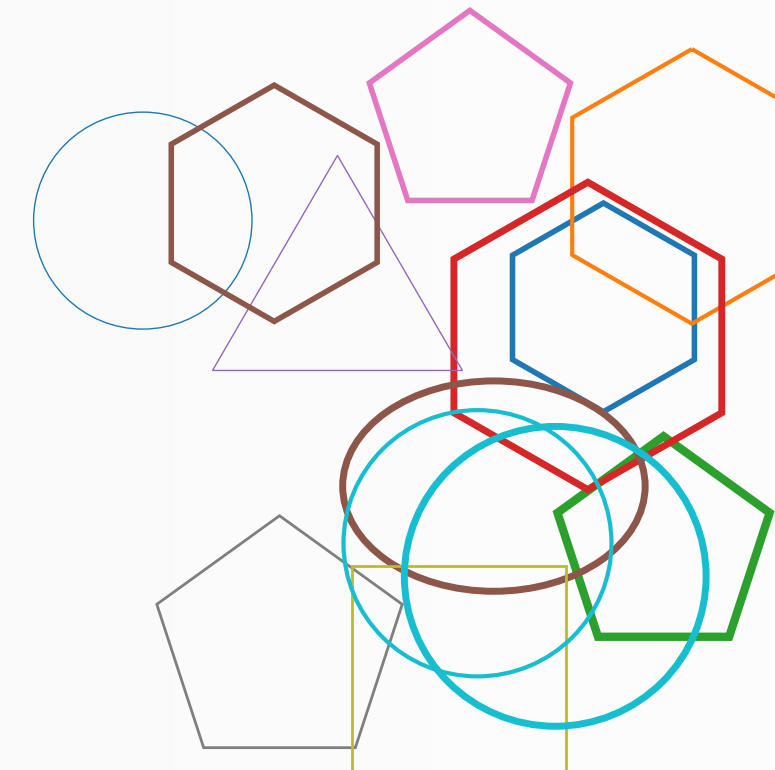[{"shape": "circle", "thickness": 0.5, "radius": 0.7, "center": [0.184, 0.714]}, {"shape": "hexagon", "thickness": 2, "radius": 0.68, "center": [0.779, 0.601]}, {"shape": "hexagon", "thickness": 1.5, "radius": 0.89, "center": [0.893, 0.758]}, {"shape": "pentagon", "thickness": 3, "radius": 0.72, "center": [0.856, 0.289]}, {"shape": "hexagon", "thickness": 2.5, "radius": 1.0, "center": [0.759, 0.564]}, {"shape": "triangle", "thickness": 0.5, "radius": 0.93, "center": [0.435, 0.612]}, {"shape": "oval", "thickness": 2.5, "radius": 0.98, "center": [0.637, 0.369]}, {"shape": "hexagon", "thickness": 2, "radius": 0.77, "center": [0.354, 0.736]}, {"shape": "pentagon", "thickness": 2, "radius": 0.68, "center": [0.606, 0.85]}, {"shape": "pentagon", "thickness": 1, "radius": 0.83, "center": [0.361, 0.164]}, {"shape": "square", "thickness": 1, "radius": 0.69, "center": [0.592, 0.128]}, {"shape": "circle", "thickness": 1.5, "radius": 0.86, "center": [0.616, 0.294]}, {"shape": "circle", "thickness": 2.5, "radius": 0.97, "center": [0.716, 0.252]}]